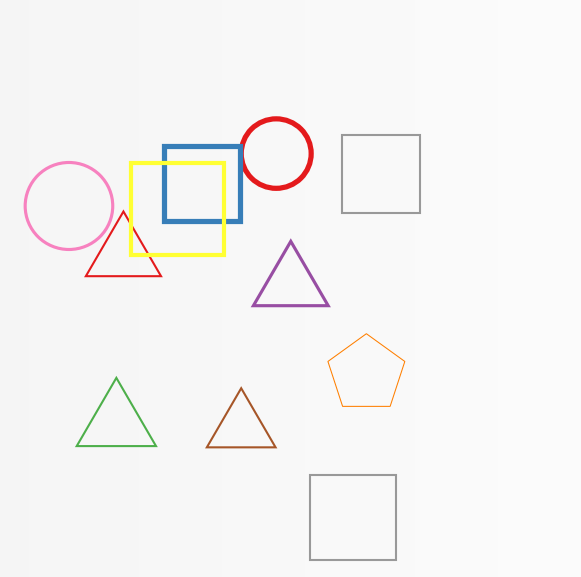[{"shape": "circle", "thickness": 2.5, "radius": 0.3, "center": [0.475, 0.733]}, {"shape": "triangle", "thickness": 1, "radius": 0.37, "center": [0.212, 0.558]}, {"shape": "square", "thickness": 2.5, "radius": 0.33, "center": [0.347, 0.682]}, {"shape": "triangle", "thickness": 1, "radius": 0.39, "center": [0.2, 0.266]}, {"shape": "triangle", "thickness": 1.5, "radius": 0.37, "center": [0.5, 0.507]}, {"shape": "pentagon", "thickness": 0.5, "radius": 0.35, "center": [0.63, 0.352]}, {"shape": "square", "thickness": 2, "radius": 0.4, "center": [0.306, 0.637]}, {"shape": "triangle", "thickness": 1, "radius": 0.34, "center": [0.415, 0.259]}, {"shape": "circle", "thickness": 1.5, "radius": 0.38, "center": [0.119, 0.642]}, {"shape": "square", "thickness": 1, "radius": 0.34, "center": [0.656, 0.698]}, {"shape": "square", "thickness": 1, "radius": 0.37, "center": [0.607, 0.103]}]